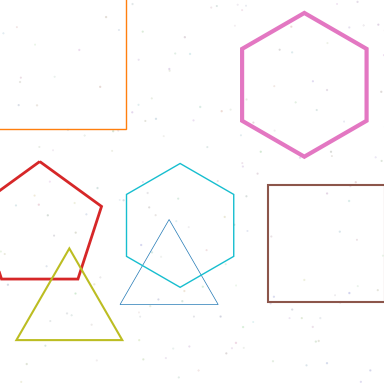[{"shape": "triangle", "thickness": 0.5, "radius": 0.74, "center": [0.439, 0.283]}, {"shape": "square", "thickness": 1, "radius": 0.97, "center": [0.134, 0.858]}, {"shape": "pentagon", "thickness": 2, "radius": 0.84, "center": [0.103, 0.412]}, {"shape": "square", "thickness": 1.5, "radius": 0.76, "center": [0.848, 0.367]}, {"shape": "hexagon", "thickness": 3, "radius": 0.93, "center": [0.791, 0.78]}, {"shape": "triangle", "thickness": 1.5, "radius": 0.79, "center": [0.18, 0.196]}, {"shape": "hexagon", "thickness": 1, "radius": 0.8, "center": [0.468, 0.415]}]